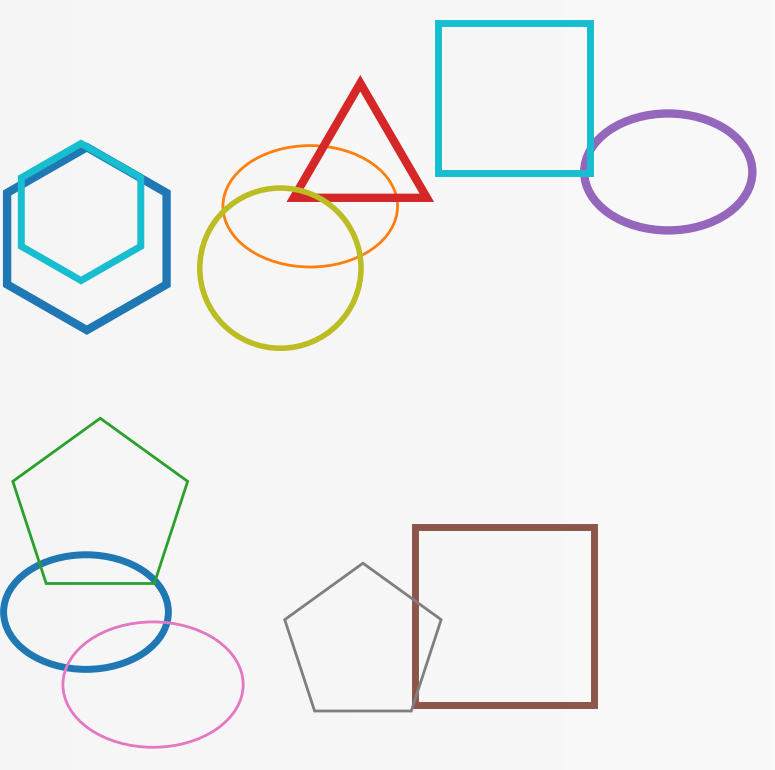[{"shape": "hexagon", "thickness": 3, "radius": 0.59, "center": [0.112, 0.69]}, {"shape": "oval", "thickness": 2.5, "radius": 0.53, "center": [0.111, 0.205]}, {"shape": "oval", "thickness": 1, "radius": 0.56, "center": [0.4, 0.732]}, {"shape": "pentagon", "thickness": 1, "radius": 0.59, "center": [0.129, 0.338]}, {"shape": "triangle", "thickness": 3, "radius": 0.5, "center": [0.465, 0.793]}, {"shape": "oval", "thickness": 3, "radius": 0.54, "center": [0.862, 0.777]}, {"shape": "square", "thickness": 2.5, "radius": 0.58, "center": [0.651, 0.2]}, {"shape": "oval", "thickness": 1, "radius": 0.58, "center": [0.197, 0.111]}, {"shape": "pentagon", "thickness": 1, "radius": 0.53, "center": [0.468, 0.162]}, {"shape": "circle", "thickness": 2, "radius": 0.52, "center": [0.362, 0.652]}, {"shape": "square", "thickness": 2.5, "radius": 0.49, "center": [0.663, 0.873]}, {"shape": "hexagon", "thickness": 2.5, "radius": 0.45, "center": [0.105, 0.725]}]